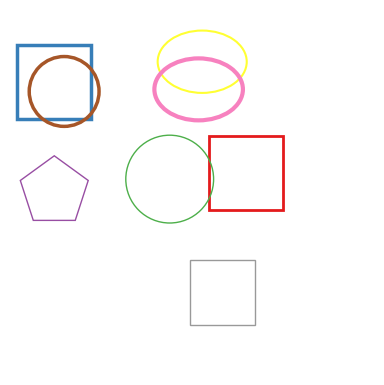[{"shape": "square", "thickness": 2, "radius": 0.48, "center": [0.639, 0.55]}, {"shape": "square", "thickness": 2.5, "radius": 0.48, "center": [0.141, 0.786]}, {"shape": "circle", "thickness": 1, "radius": 0.57, "center": [0.441, 0.535]}, {"shape": "pentagon", "thickness": 1, "radius": 0.46, "center": [0.141, 0.503]}, {"shape": "oval", "thickness": 1.5, "radius": 0.58, "center": [0.525, 0.84]}, {"shape": "circle", "thickness": 2.5, "radius": 0.45, "center": [0.167, 0.762]}, {"shape": "oval", "thickness": 3, "radius": 0.57, "center": [0.516, 0.768]}, {"shape": "square", "thickness": 1, "radius": 0.42, "center": [0.578, 0.241]}]